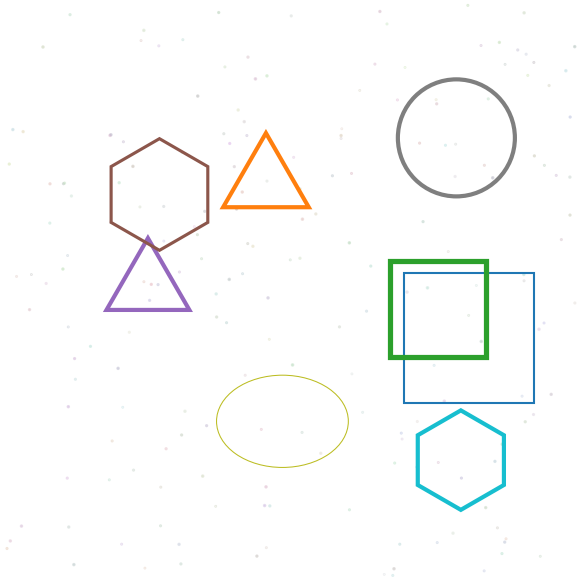[{"shape": "square", "thickness": 1, "radius": 0.56, "center": [0.812, 0.415]}, {"shape": "triangle", "thickness": 2, "radius": 0.43, "center": [0.461, 0.683]}, {"shape": "square", "thickness": 2.5, "radius": 0.42, "center": [0.759, 0.464]}, {"shape": "triangle", "thickness": 2, "radius": 0.41, "center": [0.256, 0.504]}, {"shape": "hexagon", "thickness": 1.5, "radius": 0.48, "center": [0.276, 0.662]}, {"shape": "circle", "thickness": 2, "radius": 0.51, "center": [0.79, 0.76]}, {"shape": "oval", "thickness": 0.5, "radius": 0.57, "center": [0.489, 0.27]}, {"shape": "hexagon", "thickness": 2, "radius": 0.43, "center": [0.798, 0.202]}]